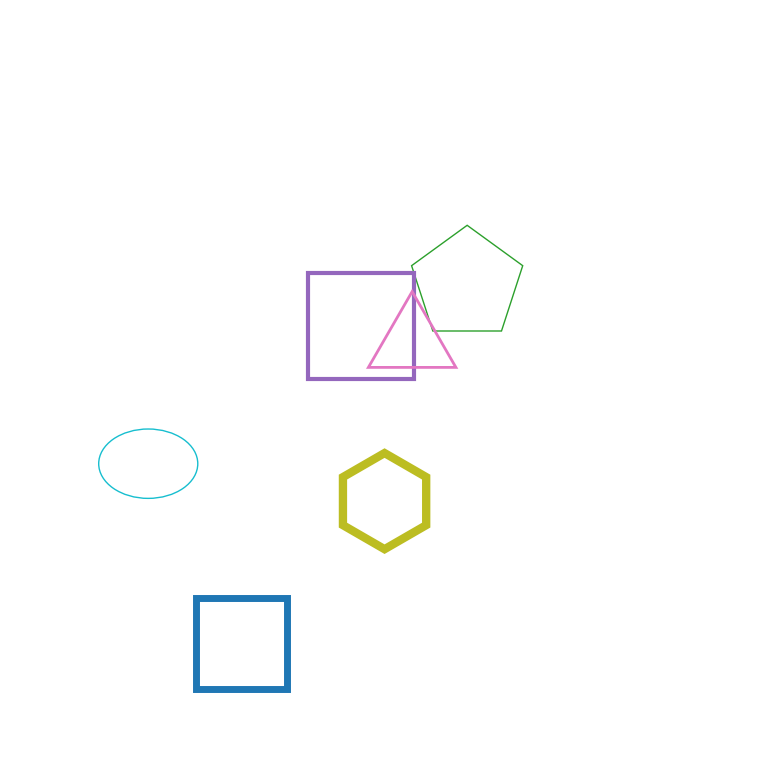[{"shape": "square", "thickness": 2.5, "radius": 0.29, "center": [0.313, 0.164]}, {"shape": "pentagon", "thickness": 0.5, "radius": 0.38, "center": [0.607, 0.632]}, {"shape": "square", "thickness": 1.5, "radius": 0.35, "center": [0.469, 0.577]}, {"shape": "triangle", "thickness": 1, "radius": 0.33, "center": [0.535, 0.556]}, {"shape": "hexagon", "thickness": 3, "radius": 0.31, "center": [0.499, 0.349]}, {"shape": "oval", "thickness": 0.5, "radius": 0.32, "center": [0.193, 0.398]}]